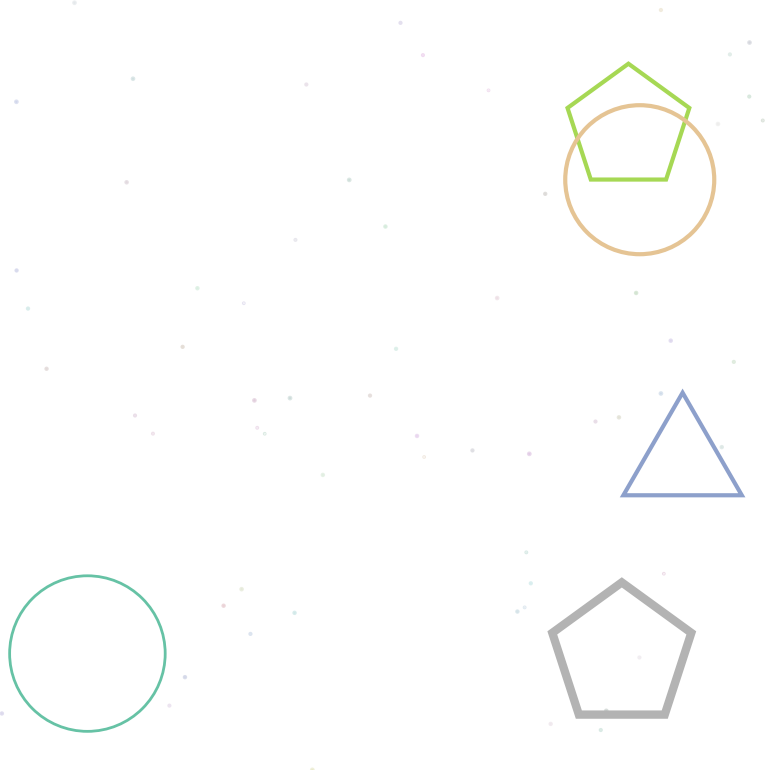[{"shape": "circle", "thickness": 1, "radius": 0.51, "center": [0.114, 0.151]}, {"shape": "triangle", "thickness": 1.5, "radius": 0.44, "center": [0.886, 0.401]}, {"shape": "pentagon", "thickness": 1.5, "radius": 0.42, "center": [0.816, 0.834]}, {"shape": "circle", "thickness": 1.5, "radius": 0.48, "center": [0.831, 0.767]}, {"shape": "pentagon", "thickness": 3, "radius": 0.47, "center": [0.808, 0.149]}]